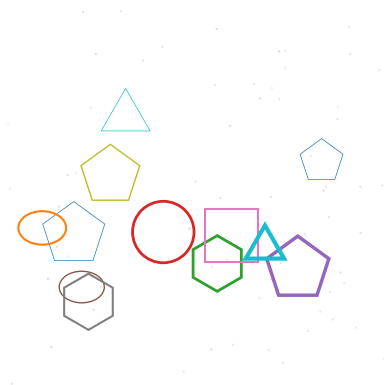[{"shape": "pentagon", "thickness": 0.5, "radius": 0.42, "center": [0.192, 0.392]}, {"shape": "pentagon", "thickness": 0.5, "radius": 0.29, "center": [0.835, 0.581]}, {"shape": "oval", "thickness": 1.5, "radius": 0.31, "center": [0.11, 0.408]}, {"shape": "hexagon", "thickness": 2, "radius": 0.36, "center": [0.564, 0.316]}, {"shape": "circle", "thickness": 2, "radius": 0.4, "center": [0.424, 0.397]}, {"shape": "pentagon", "thickness": 2.5, "radius": 0.42, "center": [0.773, 0.302]}, {"shape": "oval", "thickness": 1, "radius": 0.29, "center": [0.212, 0.254]}, {"shape": "square", "thickness": 1.5, "radius": 0.34, "center": [0.602, 0.389]}, {"shape": "hexagon", "thickness": 1.5, "radius": 0.36, "center": [0.23, 0.216]}, {"shape": "pentagon", "thickness": 1, "radius": 0.4, "center": [0.287, 0.545]}, {"shape": "triangle", "thickness": 3, "radius": 0.29, "center": [0.688, 0.357]}, {"shape": "triangle", "thickness": 0.5, "radius": 0.37, "center": [0.326, 0.697]}]